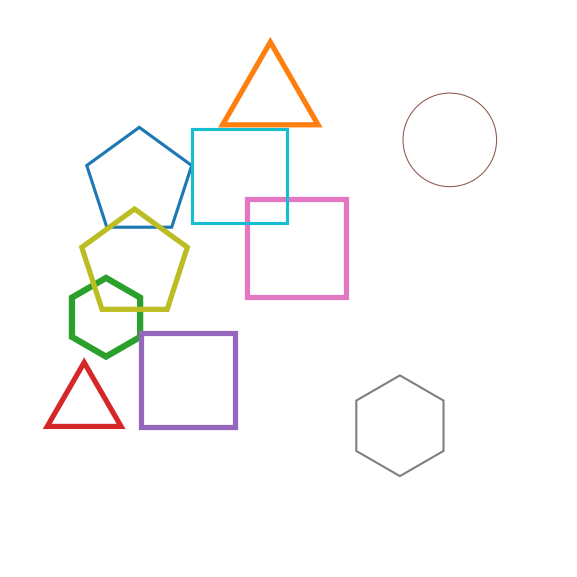[{"shape": "pentagon", "thickness": 1.5, "radius": 0.48, "center": [0.241, 0.683]}, {"shape": "triangle", "thickness": 2.5, "radius": 0.48, "center": [0.468, 0.831]}, {"shape": "hexagon", "thickness": 3, "radius": 0.34, "center": [0.184, 0.45]}, {"shape": "triangle", "thickness": 2.5, "radius": 0.37, "center": [0.146, 0.298]}, {"shape": "square", "thickness": 2.5, "radius": 0.41, "center": [0.326, 0.341]}, {"shape": "circle", "thickness": 0.5, "radius": 0.41, "center": [0.779, 0.757]}, {"shape": "square", "thickness": 2.5, "radius": 0.43, "center": [0.513, 0.57]}, {"shape": "hexagon", "thickness": 1, "radius": 0.44, "center": [0.692, 0.262]}, {"shape": "pentagon", "thickness": 2.5, "radius": 0.48, "center": [0.233, 0.541]}, {"shape": "square", "thickness": 1.5, "radius": 0.41, "center": [0.415, 0.694]}]